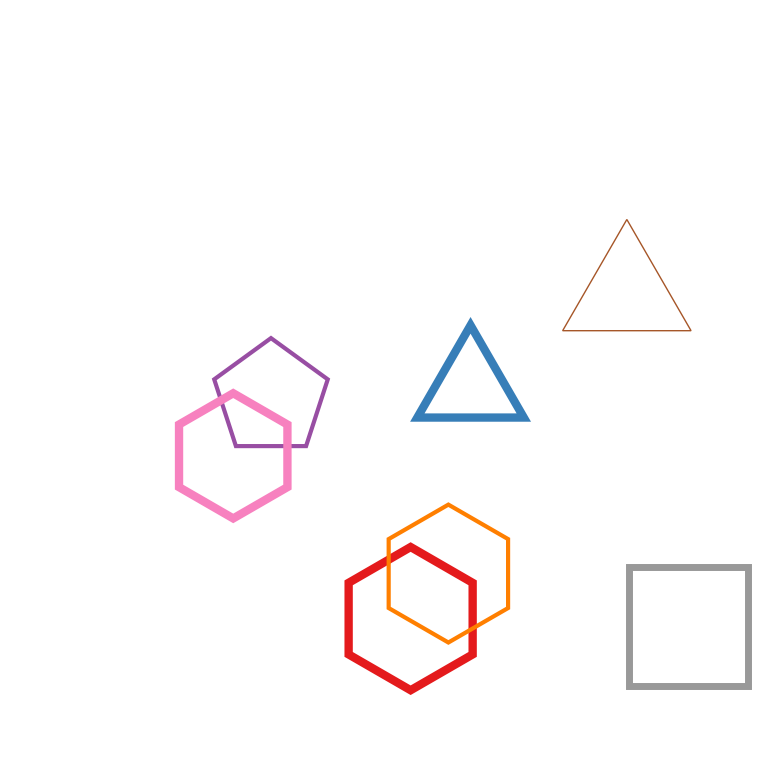[{"shape": "hexagon", "thickness": 3, "radius": 0.46, "center": [0.533, 0.197]}, {"shape": "triangle", "thickness": 3, "radius": 0.4, "center": [0.611, 0.498]}, {"shape": "pentagon", "thickness": 1.5, "radius": 0.39, "center": [0.352, 0.483]}, {"shape": "hexagon", "thickness": 1.5, "radius": 0.45, "center": [0.582, 0.255]}, {"shape": "triangle", "thickness": 0.5, "radius": 0.48, "center": [0.814, 0.619]}, {"shape": "hexagon", "thickness": 3, "radius": 0.41, "center": [0.303, 0.408]}, {"shape": "square", "thickness": 2.5, "radius": 0.39, "center": [0.894, 0.187]}]